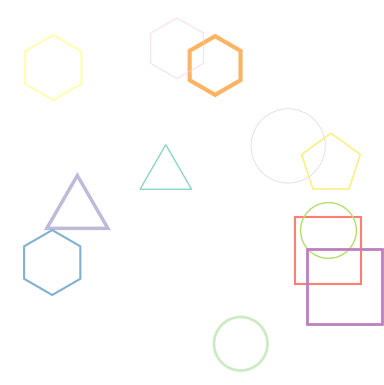[{"shape": "triangle", "thickness": 1, "radius": 0.39, "center": [0.431, 0.547]}, {"shape": "hexagon", "thickness": 1.5, "radius": 0.42, "center": [0.138, 0.824]}, {"shape": "triangle", "thickness": 2.5, "radius": 0.46, "center": [0.201, 0.453]}, {"shape": "square", "thickness": 1.5, "radius": 0.43, "center": [0.852, 0.35]}, {"shape": "hexagon", "thickness": 1.5, "radius": 0.42, "center": [0.136, 0.318]}, {"shape": "hexagon", "thickness": 3, "radius": 0.38, "center": [0.559, 0.83]}, {"shape": "circle", "thickness": 1, "radius": 0.36, "center": [0.853, 0.401]}, {"shape": "hexagon", "thickness": 0.5, "radius": 0.39, "center": [0.46, 0.875]}, {"shape": "circle", "thickness": 0.5, "radius": 0.48, "center": [0.748, 0.621]}, {"shape": "square", "thickness": 2, "radius": 0.49, "center": [0.895, 0.256]}, {"shape": "circle", "thickness": 2, "radius": 0.35, "center": [0.625, 0.107]}, {"shape": "pentagon", "thickness": 1, "radius": 0.4, "center": [0.86, 0.574]}]